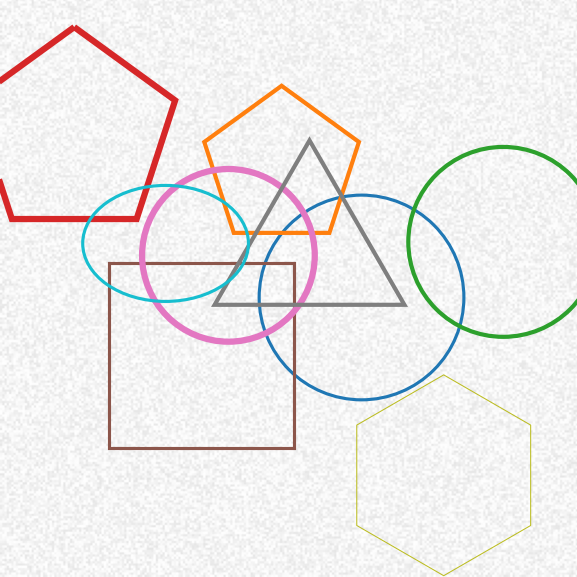[{"shape": "circle", "thickness": 1.5, "radius": 0.89, "center": [0.626, 0.484]}, {"shape": "pentagon", "thickness": 2, "radius": 0.7, "center": [0.488, 0.71]}, {"shape": "circle", "thickness": 2, "radius": 0.82, "center": [0.871, 0.58]}, {"shape": "pentagon", "thickness": 3, "radius": 0.92, "center": [0.129, 0.769]}, {"shape": "square", "thickness": 1.5, "radius": 0.8, "center": [0.35, 0.384]}, {"shape": "circle", "thickness": 3, "radius": 0.75, "center": [0.396, 0.557]}, {"shape": "triangle", "thickness": 2, "radius": 0.95, "center": [0.536, 0.566]}, {"shape": "hexagon", "thickness": 0.5, "radius": 0.87, "center": [0.768, 0.176]}, {"shape": "oval", "thickness": 1.5, "radius": 0.72, "center": [0.287, 0.578]}]